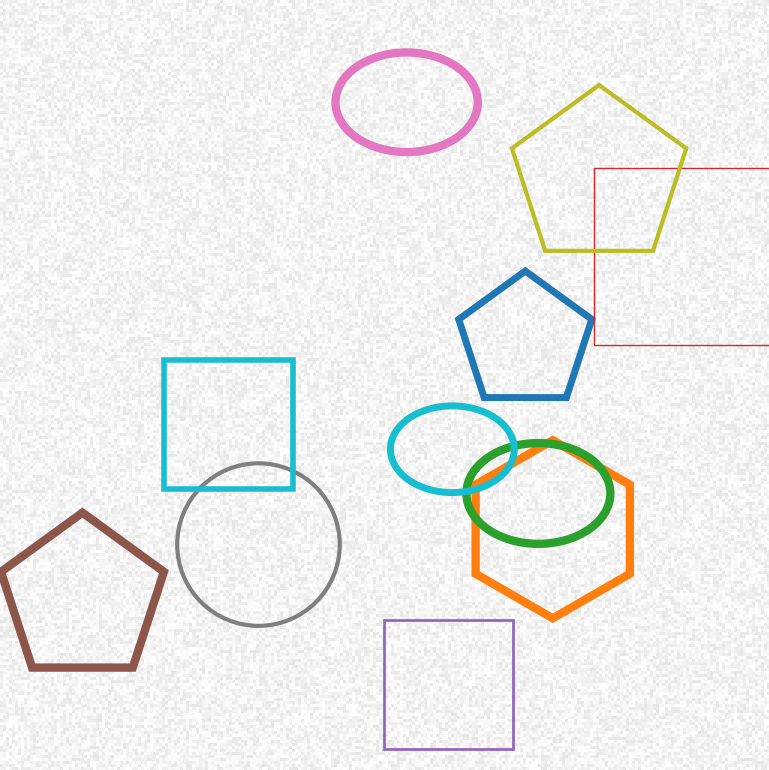[{"shape": "pentagon", "thickness": 2.5, "radius": 0.45, "center": [0.682, 0.557]}, {"shape": "hexagon", "thickness": 3, "radius": 0.58, "center": [0.718, 0.313]}, {"shape": "oval", "thickness": 3, "radius": 0.47, "center": [0.699, 0.359]}, {"shape": "square", "thickness": 0.5, "radius": 0.57, "center": [0.886, 0.667]}, {"shape": "square", "thickness": 1, "radius": 0.42, "center": [0.583, 0.111]}, {"shape": "pentagon", "thickness": 3, "radius": 0.56, "center": [0.107, 0.223]}, {"shape": "oval", "thickness": 3, "radius": 0.46, "center": [0.528, 0.867]}, {"shape": "circle", "thickness": 1.5, "radius": 0.53, "center": [0.336, 0.293]}, {"shape": "pentagon", "thickness": 1.5, "radius": 0.6, "center": [0.778, 0.771]}, {"shape": "oval", "thickness": 2.5, "radius": 0.4, "center": [0.587, 0.417]}, {"shape": "square", "thickness": 2, "radius": 0.42, "center": [0.297, 0.449]}]